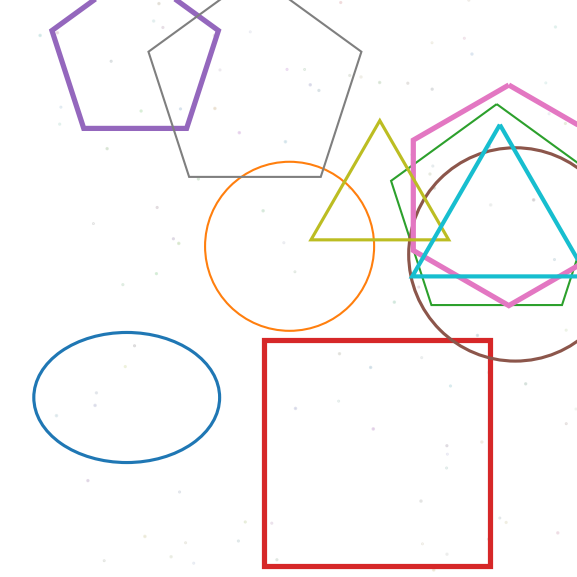[{"shape": "oval", "thickness": 1.5, "radius": 0.8, "center": [0.219, 0.311]}, {"shape": "circle", "thickness": 1, "radius": 0.73, "center": [0.501, 0.573]}, {"shape": "pentagon", "thickness": 1, "radius": 0.96, "center": [0.86, 0.627]}, {"shape": "square", "thickness": 2.5, "radius": 0.98, "center": [0.653, 0.215]}, {"shape": "pentagon", "thickness": 2.5, "radius": 0.76, "center": [0.234, 0.899]}, {"shape": "circle", "thickness": 1.5, "radius": 0.92, "center": [0.892, 0.559]}, {"shape": "hexagon", "thickness": 2.5, "radius": 0.96, "center": [0.881, 0.661]}, {"shape": "pentagon", "thickness": 1, "radius": 0.97, "center": [0.441, 0.85]}, {"shape": "triangle", "thickness": 1.5, "radius": 0.69, "center": [0.658, 0.653]}, {"shape": "triangle", "thickness": 2, "radius": 0.88, "center": [0.866, 0.608]}]